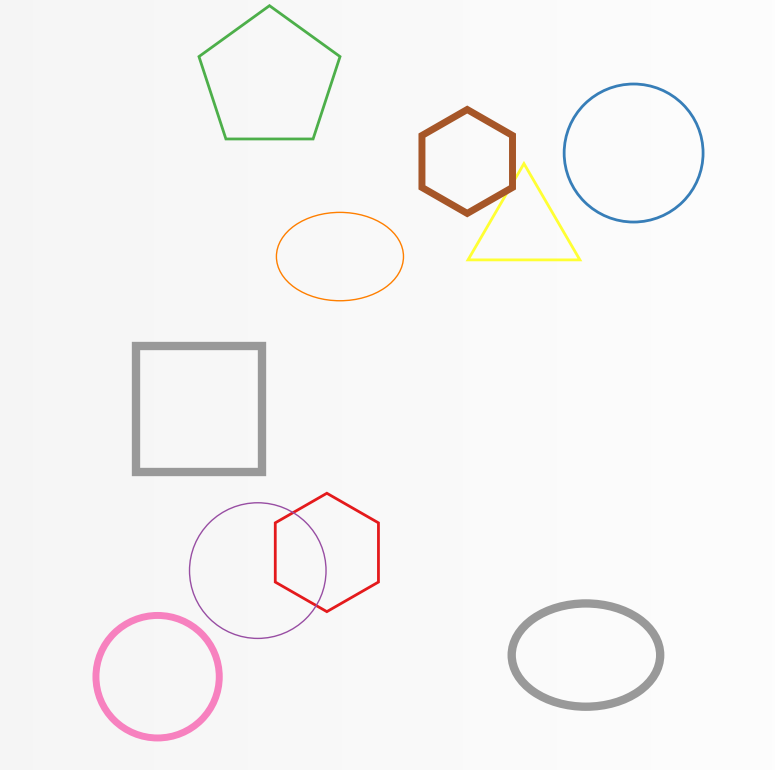[{"shape": "hexagon", "thickness": 1, "radius": 0.38, "center": [0.422, 0.283]}, {"shape": "circle", "thickness": 1, "radius": 0.45, "center": [0.818, 0.801]}, {"shape": "pentagon", "thickness": 1, "radius": 0.48, "center": [0.348, 0.897]}, {"shape": "circle", "thickness": 0.5, "radius": 0.44, "center": [0.333, 0.259]}, {"shape": "oval", "thickness": 0.5, "radius": 0.41, "center": [0.439, 0.667]}, {"shape": "triangle", "thickness": 1, "radius": 0.42, "center": [0.676, 0.704]}, {"shape": "hexagon", "thickness": 2.5, "radius": 0.34, "center": [0.603, 0.79]}, {"shape": "circle", "thickness": 2.5, "radius": 0.4, "center": [0.203, 0.121]}, {"shape": "oval", "thickness": 3, "radius": 0.48, "center": [0.756, 0.149]}, {"shape": "square", "thickness": 3, "radius": 0.41, "center": [0.257, 0.469]}]